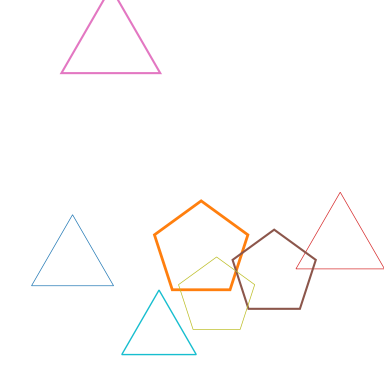[{"shape": "triangle", "thickness": 0.5, "radius": 0.62, "center": [0.188, 0.319]}, {"shape": "pentagon", "thickness": 2, "radius": 0.64, "center": [0.523, 0.351]}, {"shape": "triangle", "thickness": 0.5, "radius": 0.66, "center": [0.884, 0.368]}, {"shape": "pentagon", "thickness": 1.5, "radius": 0.57, "center": [0.712, 0.29]}, {"shape": "triangle", "thickness": 1.5, "radius": 0.74, "center": [0.288, 0.884]}, {"shape": "pentagon", "thickness": 0.5, "radius": 0.52, "center": [0.563, 0.228]}, {"shape": "triangle", "thickness": 1, "radius": 0.56, "center": [0.413, 0.135]}]